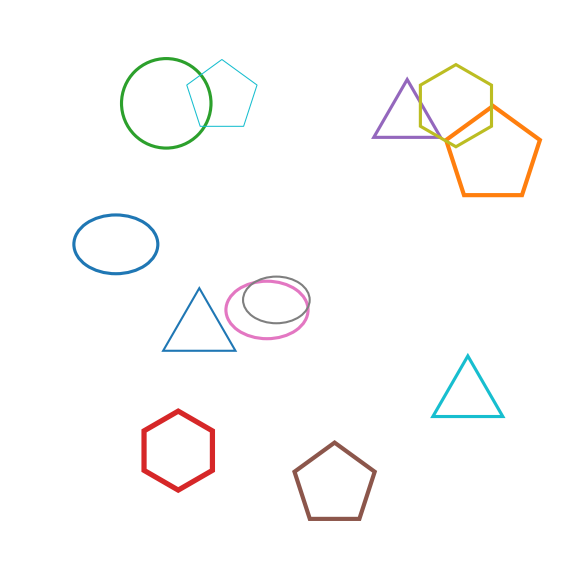[{"shape": "triangle", "thickness": 1, "radius": 0.36, "center": [0.345, 0.428]}, {"shape": "oval", "thickness": 1.5, "radius": 0.36, "center": [0.201, 0.576]}, {"shape": "pentagon", "thickness": 2, "radius": 0.43, "center": [0.854, 0.73]}, {"shape": "circle", "thickness": 1.5, "radius": 0.39, "center": [0.288, 0.82]}, {"shape": "hexagon", "thickness": 2.5, "radius": 0.34, "center": [0.309, 0.219]}, {"shape": "triangle", "thickness": 1.5, "radius": 0.33, "center": [0.705, 0.795]}, {"shape": "pentagon", "thickness": 2, "radius": 0.37, "center": [0.579, 0.16]}, {"shape": "oval", "thickness": 1.5, "radius": 0.36, "center": [0.462, 0.462]}, {"shape": "oval", "thickness": 1, "radius": 0.29, "center": [0.479, 0.48]}, {"shape": "hexagon", "thickness": 1.5, "radius": 0.36, "center": [0.79, 0.816]}, {"shape": "triangle", "thickness": 1.5, "radius": 0.35, "center": [0.81, 0.313]}, {"shape": "pentagon", "thickness": 0.5, "radius": 0.32, "center": [0.384, 0.832]}]